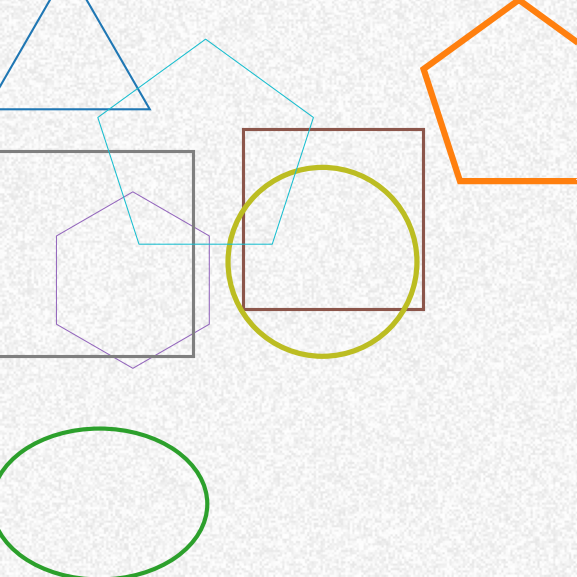[{"shape": "triangle", "thickness": 1, "radius": 0.81, "center": [0.118, 0.891]}, {"shape": "pentagon", "thickness": 3, "radius": 0.87, "center": [0.899, 0.826]}, {"shape": "oval", "thickness": 2, "radius": 0.93, "center": [0.172, 0.126]}, {"shape": "hexagon", "thickness": 0.5, "radius": 0.76, "center": [0.23, 0.514]}, {"shape": "square", "thickness": 1.5, "radius": 0.78, "center": [0.577, 0.62]}, {"shape": "square", "thickness": 1.5, "radius": 0.89, "center": [0.156, 0.56]}, {"shape": "circle", "thickness": 2.5, "radius": 0.82, "center": [0.558, 0.546]}, {"shape": "pentagon", "thickness": 0.5, "radius": 0.98, "center": [0.356, 0.735]}]